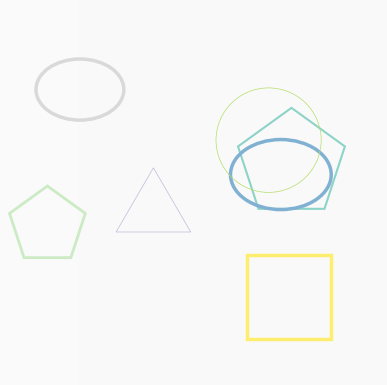[{"shape": "pentagon", "thickness": 1.5, "radius": 0.72, "center": [0.752, 0.575]}, {"shape": "triangle", "thickness": 0.5, "radius": 0.56, "center": [0.396, 0.453]}, {"shape": "oval", "thickness": 2.5, "radius": 0.65, "center": [0.725, 0.547]}, {"shape": "circle", "thickness": 0.5, "radius": 0.68, "center": [0.693, 0.636]}, {"shape": "oval", "thickness": 2.5, "radius": 0.57, "center": [0.206, 0.767]}, {"shape": "pentagon", "thickness": 2, "radius": 0.51, "center": [0.122, 0.414]}, {"shape": "square", "thickness": 2.5, "radius": 0.54, "center": [0.747, 0.229]}]